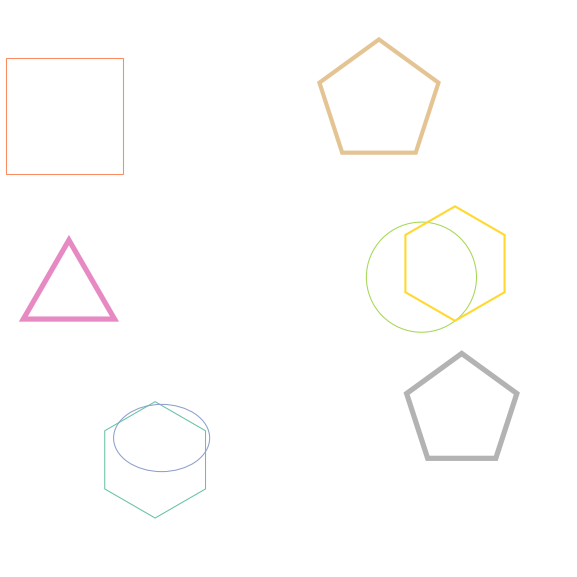[{"shape": "hexagon", "thickness": 0.5, "radius": 0.5, "center": [0.269, 0.203]}, {"shape": "square", "thickness": 0.5, "radius": 0.5, "center": [0.112, 0.798]}, {"shape": "oval", "thickness": 0.5, "radius": 0.42, "center": [0.28, 0.241]}, {"shape": "triangle", "thickness": 2.5, "radius": 0.46, "center": [0.119, 0.492]}, {"shape": "circle", "thickness": 0.5, "radius": 0.48, "center": [0.73, 0.519]}, {"shape": "hexagon", "thickness": 1, "radius": 0.5, "center": [0.788, 0.543]}, {"shape": "pentagon", "thickness": 2, "radius": 0.54, "center": [0.656, 0.822]}, {"shape": "pentagon", "thickness": 2.5, "radius": 0.5, "center": [0.8, 0.287]}]